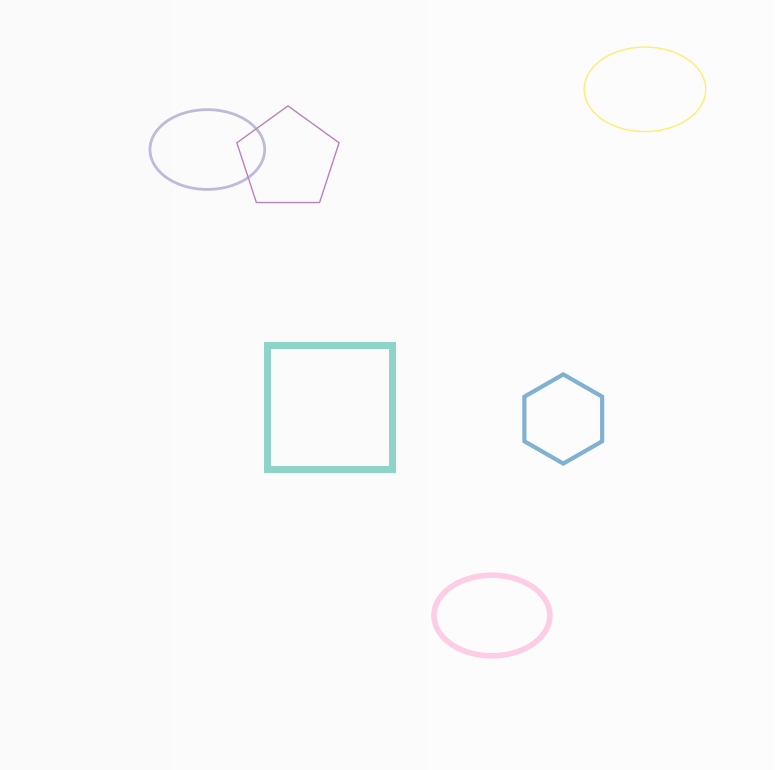[{"shape": "square", "thickness": 2.5, "radius": 0.4, "center": [0.426, 0.472]}, {"shape": "oval", "thickness": 1, "radius": 0.37, "center": [0.268, 0.806]}, {"shape": "hexagon", "thickness": 1.5, "radius": 0.29, "center": [0.727, 0.456]}, {"shape": "oval", "thickness": 2, "radius": 0.37, "center": [0.635, 0.201]}, {"shape": "pentagon", "thickness": 0.5, "radius": 0.35, "center": [0.372, 0.793]}, {"shape": "oval", "thickness": 0.5, "radius": 0.39, "center": [0.832, 0.884]}]